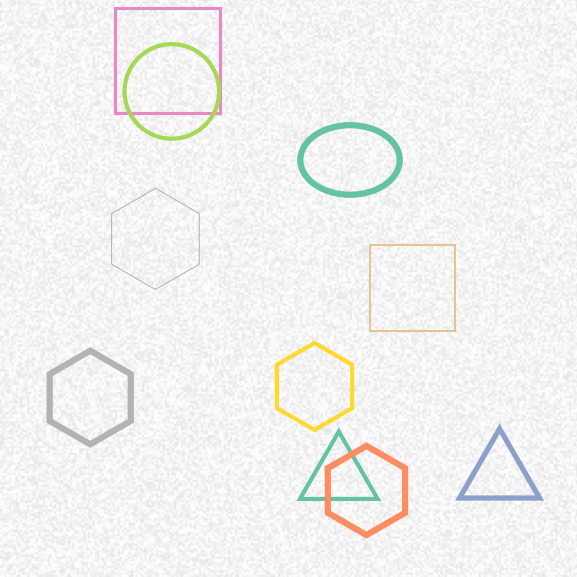[{"shape": "oval", "thickness": 3, "radius": 0.43, "center": [0.606, 0.722]}, {"shape": "triangle", "thickness": 2, "radius": 0.39, "center": [0.587, 0.174]}, {"shape": "hexagon", "thickness": 3, "radius": 0.39, "center": [0.635, 0.15]}, {"shape": "triangle", "thickness": 2.5, "radius": 0.4, "center": [0.865, 0.177]}, {"shape": "square", "thickness": 1.5, "radius": 0.45, "center": [0.29, 0.894]}, {"shape": "circle", "thickness": 2, "radius": 0.41, "center": [0.298, 0.841]}, {"shape": "hexagon", "thickness": 2, "radius": 0.38, "center": [0.545, 0.33]}, {"shape": "square", "thickness": 1, "radius": 0.37, "center": [0.715, 0.501]}, {"shape": "hexagon", "thickness": 3, "radius": 0.41, "center": [0.156, 0.311]}, {"shape": "hexagon", "thickness": 0.5, "radius": 0.44, "center": [0.269, 0.585]}]